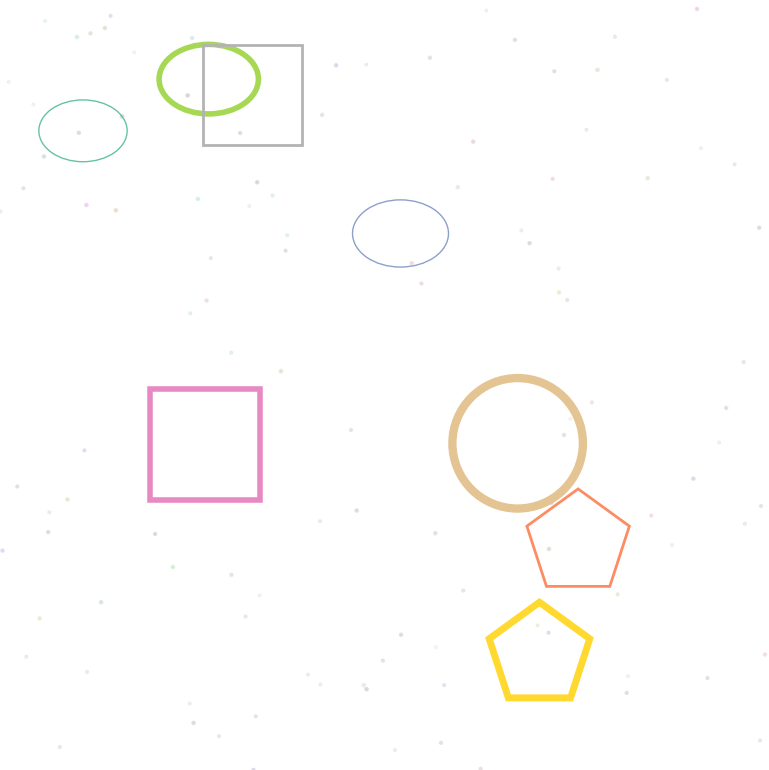[{"shape": "oval", "thickness": 0.5, "radius": 0.29, "center": [0.108, 0.83]}, {"shape": "pentagon", "thickness": 1, "radius": 0.35, "center": [0.751, 0.295]}, {"shape": "oval", "thickness": 0.5, "radius": 0.31, "center": [0.52, 0.697]}, {"shape": "square", "thickness": 2, "radius": 0.36, "center": [0.266, 0.423]}, {"shape": "oval", "thickness": 2, "radius": 0.32, "center": [0.271, 0.897]}, {"shape": "pentagon", "thickness": 2.5, "radius": 0.34, "center": [0.701, 0.149]}, {"shape": "circle", "thickness": 3, "radius": 0.42, "center": [0.672, 0.424]}, {"shape": "square", "thickness": 1, "radius": 0.32, "center": [0.328, 0.877]}]